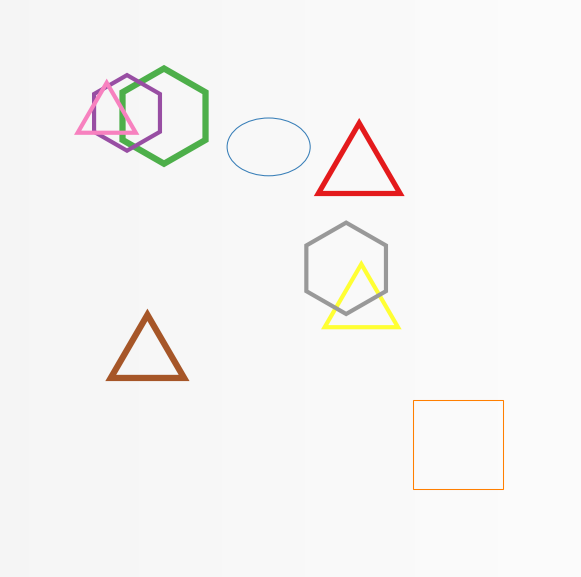[{"shape": "triangle", "thickness": 2.5, "radius": 0.41, "center": [0.618, 0.705]}, {"shape": "oval", "thickness": 0.5, "radius": 0.36, "center": [0.462, 0.745]}, {"shape": "hexagon", "thickness": 3, "radius": 0.41, "center": [0.282, 0.798]}, {"shape": "hexagon", "thickness": 2, "radius": 0.33, "center": [0.219, 0.804]}, {"shape": "square", "thickness": 0.5, "radius": 0.39, "center": [0.788, 0.23]}, {"shape": "triangle", "thickness": 2, "radius": 0.36, "center": [0.622, 0.469]}, {"shape": "triangle", "thickness": 3, "radius": 0.36, "center": [0.254, 0.381]}, {"shape": "triangle", "thickness": 2, "radius": 0.29, "center": [0.184, 0.798]}, {"shape": "hexagon", "thickness": 2, "radius": 0.4, "center": [0.596, 0.535]}]